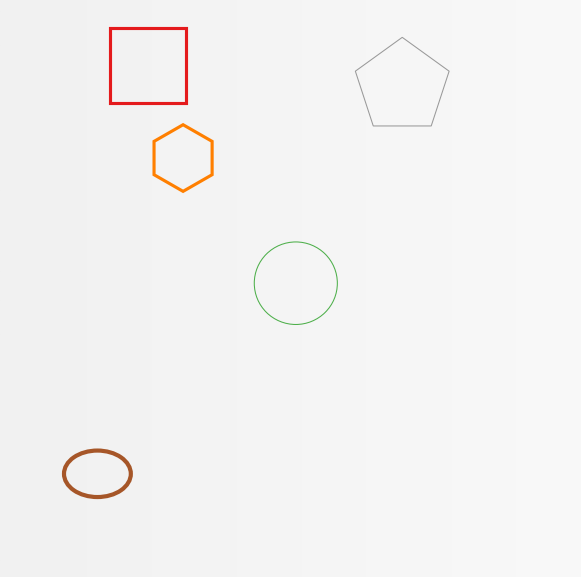[{"shape": "square", "thickness": 1.5, "radius": 0.33, "center": [0.255, 0.886]}, {"shape": "circle", "thickness": 0.5, "radius": 0.36, "center": [0.509, 0.509]}, {"shape": "hexagon", "thickness": 1.5, "radius": 0.29, "center": [0.315, 0.725]}, {"shape": "oval", "thickness": 2, "radius": 0.29, "center": [0.168, 0.179]}, {"shape": "pentagon", "thickness": 0.5, "radius": 0.42, "center": [0.692, 0.85]}]